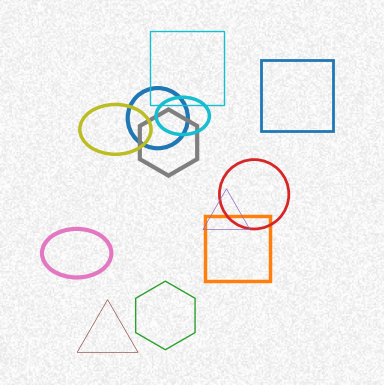[{"shape": "square", "thickness": 2, "radius": 0.46, "center": [0.772, 0.752]}, {"shape": "circle", "thickness": 3, "radius": 0.39, "center": [0.41, 0.693]}, {"shape": "square", "thickness": 2.5, "radius": 0.42, "center": [0.617, 0.354]}, {"shape": "hexagon", "thickness": 1, "radius": 0.45, "center": [0.43, 0.181]}, {"shape": "circle", "thickness": 2, "radius": 0.45, "center": [0.66, 0.495]}, {"shape": "triangle", "thickness": 0.5, "radius": 0.35, "center": [0.588, 0.439]}, {"shape": "triangle", "thickness": 0.5, "radius": 0.46, "center": [0.279, 0.13]}, {"shape": "oval", "thickness": 3, "radius": 0.45, "center": [0.199, 0.342]}, {"shape": "hexagon", "thickness": 3, "radius": 0.43, "center": [0.438, 0.63]}, {"shape": "oval", "thickness": 2.5, "radius": 0.46, "center": [0.3, 0.664]}, {"shape": "square", "thickness": 1, "radius": 0.48, "center": [0.485, 0.824]}, {"shape": "oval", "thickness": 2.5, "radius": 0.35, "center": [0.475, 0.699]}]